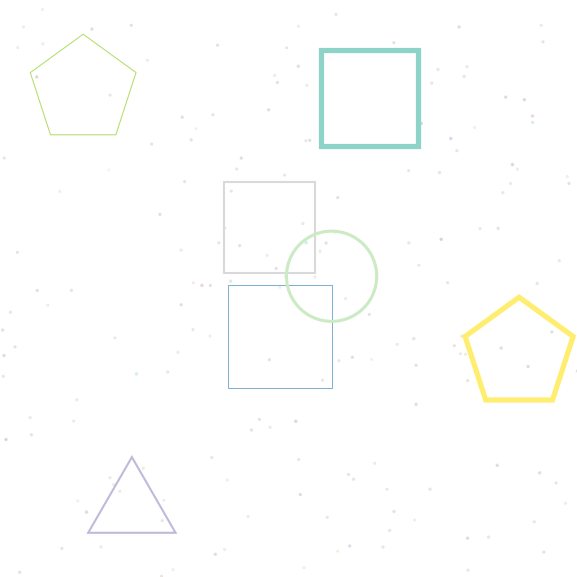[{"shape": "square", "thickness": 2.5, "radius": 0.42, "center": [0.639, 0.829]}, {"shape": "triangle", "thickness": 1, "radius": 0.44, "center": [0.228, 0.12]}, {"shape": "square", "thickness": 0.5, "radius": 0.45, "center": [0.485, 0.417]}, {"shape": "pentagon", "thickness": 0.5, "radius": 0.48, "center": [0.144, 0.844]}, {"shape": "square", "thickness": 1, "radius": 0.39, "center": [0.466, 0.605]}, {"shape": "circle", "thickness": 1.5, "radius": 0.39, "center": [0.574, 0.521]}, {"shape": "pentagon", "thickness": 2.5, "radius": 0.49, "center": [0.899, 0.386]}]